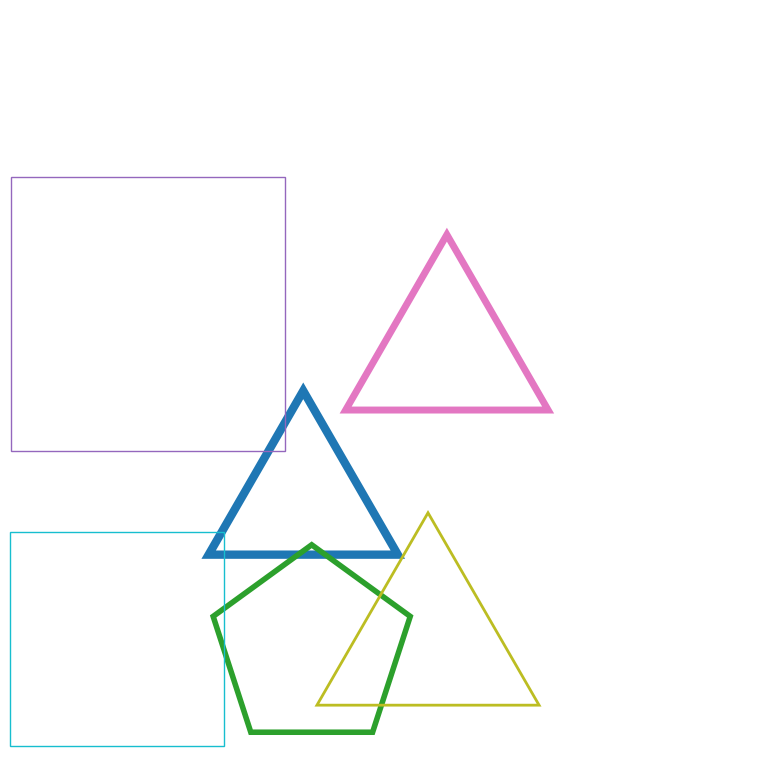[{"shape": "triangle", "thickness": 3, "radius": 0.71, "center": [0.394, 0.351]}, {"shape": "pentagon", "thickness": 2, "radius": 0.67, "center": [0.405, 0.158]}, {"shape": "square", "thickness": 0.5, "radius": 0.89, "center": [0.192, 0.592]}, {"shape": "triangle", "thickness": 2.5, "radius": 0.76, "center": [0.58, 0.543]}, {"shape": "triangle", "thickness": 1, "radius": 0.83, "center": [0.556, 0.167]}, {"shape": "square", "thickness": 0.5, "radius": 0.7, "center": [0.152, 0.17]}]